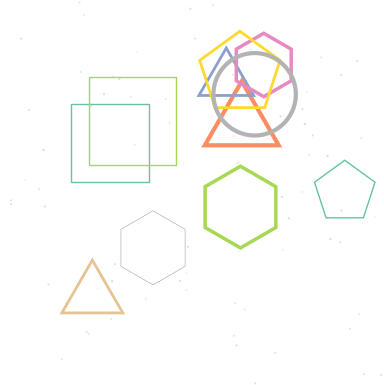[{"shape": "square", "thickness": 1, "radius": 0.51, "center": [0.287, 0.628]}, {"shape": "pentagon", "thickness": 1, "radius": 0.41, "center": [0.895, 0.501]}, {"shape": "triangle", "thickness": 3, "radius": 0.55, "center": [0.628, 0.678]}, {"shape": "triangle", "thickness": 2, "radius": 0.41, "center": [0.588, 0.793]}, {"shape": "hexagon", "thickness": 2.5, "radius": 0.41, "center": [0.685, 0.831]}, {"shape": "hexagon", "thickness": 2.5, "radius": 0.53, "center": [0.625, 0.462]}, {"shape": "square", "thickness": 1, "radius": 0.57, "center": [0.344, 0.686]}, {"shape": "pentagon", "thickness": 2, "radius": 0.55, "center": [0.623, 0.809]}, {"shape": "triangle", "thickness": 2, "radius": 0.46, "center": [0.24, 0.233]}, {"shape": "hexagon", "thickness": 0.5, "radius": 0.48, "center": [0.397, 0.356]}, {"shape": "circle", "thickness": 3, "radius": 0.54, "center": [0.661, 0.755]}]